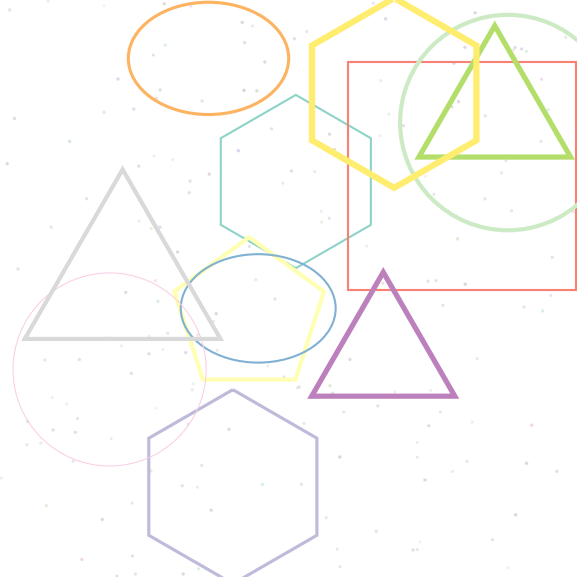[{"shape": "hexagon", "thickness": 1, "radius": 0.75, "center": [0.512, 0.685]}, {"shape": "pentagon", "thickness": 2, "radius": 0.68, "center": [0.431, 0.452]}, {"shape": "hexagon", "thickness": 1.5, "radius": 0.84, "center": [0.403, 0.156]}, {"shape": "square", "thickness": 1, "radius": 0.99, "center": [0.8, 0.695]}, {"shape": "oval", "thickness": 1, "radius": 0.67, "center": [0.447, 0.465]}, {"shape": "oval", "thickness": 1.5, "radius": 0.69, "center": [0.361, 0.898]}, {"shape": "triangle", "thickness": 2.5, "radius": 0.76, "center": [0.857, 0.803]}, {"shape": "circle", "thickness": 0.5, "radius": 0.84, "center": [0.19, 0.359]}, {"shape": "triangle", "thickness": 2, "radius": 0.98, "center": [0.212, 0.51]}, {"shape": "triangle", "thickness": 2.5, "radius": 0.72, "center": [0.664, 0.385]}, {"shape": "circle", "thickness": 2, "radius": 0.93, "center": [0.879, 0.787]}, {"shape": "hexagon", "thickness": 3, "radius": 0.82, "center": [0.683, 0.838]}]